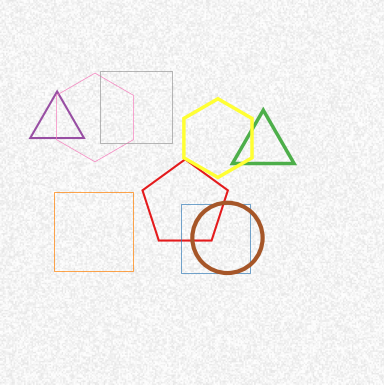[{"shape": "pentagon", "thickness": 1.5, "radius": 0.58, "center": [0.481, 0.47]}, {"shape": "square", "thickness": 0.5, "radius": 0.45, "center": [0.56, 0.38]}, {"shape": "triangle", "thickness": 2.5, "radius": 0.46, "center": [0.684, 0.621]}, {"shape": "triangle", "thickness": 1.5, "radius": 0.4, "center": [0.148, 0.682]}, {"shape": "square", "thickness": 0.5, "radius": 0.51, "center": [0.242, 0.399]}, {"shape": "hexagon", "thickness": 2.5, "radius": 0.51, "center": [0.566, 0.641]}, {"shape": "circle", "thickness": 3, "radius": 0.46, "center": [0.591, 0.382]}, {"shape": "hexagon", "thickness": 0.5, "radius": 0.58, "center": [0.247, 0.695]}, {"shape": "square", "thickness": 0.5, "radius": 0.47, "center": [0.353, 0.721]}]